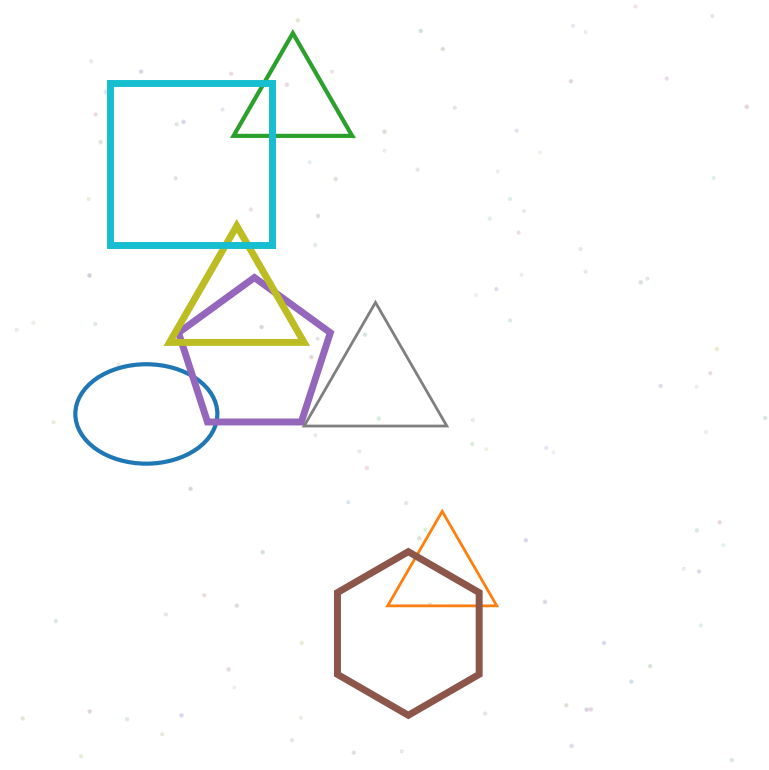[{"shape": "oval", "thickness": 1.5, "radius": 0.46, "center": [0.19, 0.462]}, {"shape": "triangle", "thickness": 1, "radius": 0.41, "center": [0.574, 0.254]}, {"shape": "triangle", "thickness": 1.5, "radius": 0.44, "center": [0.38, 0.868]}, {"shape": "pentagon", "thickness": 2.5, "radius": 0.52, "center": [0.33, 0.536]}, {"shape": "hexagon", "thickness": 2.5, "radius": 0.53, "center": [0.53, 0.177]}, {"shape": "triangle", "thickness": 1, "radius": 0.53, "center": [0.488, 0.5]}, {"shape": "triangle", "thickness": 2.5, "radius": 0.5, "center": [0.308, 0.606]}, {"shape": "square", "thickness": 2.5, "radius": 0.53, "center": [0.248, 0.787]}]